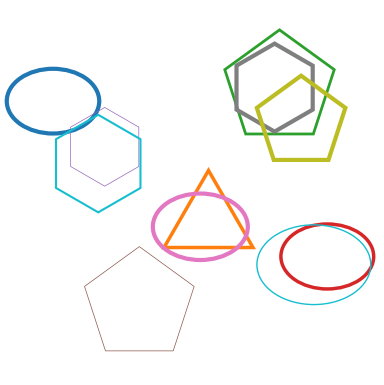[{"shape": "oval", "thickness": 3, "radius": 0.6, "center": [0.138, 0.737]}, {"shape": "triangle", "thickness": 2.5, "radius": 0.67, "center": [0.542, 0.424]}, {"shape": "pentagon", "thickness": 2, "radius": 0.75, "center": [0.726, 0.773]}, {"shape": "oval", "thickness": 2.5, "radius": 0.6, "center": [0.85, 0.334]}, {"shape": "hexagon", "thickness": 0.5, "radius": 0.51, "center": [0.272, 0.619]}, {"shape": "pentagon", "thickness": 0.5, "radius": 0.75, "center": [0.362, 0.21]}, {"shape": "oval", "thickness": 3, "radius": 0.62, "center": [0.52, 0.411]}, {"shape": "hexagon", "thickness": 3, "radius": 0.57, "center": [0.713, 0.772]}, {"shape": "pentagon", "thickness": 3, "radius": 0.6, "center": [0.782, 0.682]}, {"shape": "hexagon", "thickness": 1.5, "radius": 0.63, "center": [0.255, 0.575]}, {"shape": "oval", "thickness": 1, "radius": 0.74, "center": [0.815, 0.312]}]